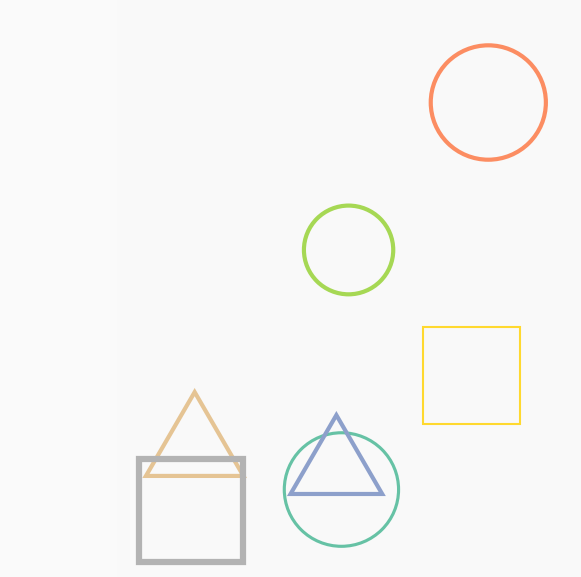[{"shape": "circle", "thickness": 1.5, "radius": 0.49, "center": [0.587, 0.151]}, {"shape": "circle", "thickness": 2, "radius": 0.5, "center": [0.84, 0.822]}, {"shape": "triangle", "thickness": 2, "radius": 0.46, "center": [0.579, 0.189]}, {"shape": "circle", "thickness": 2, "radius": 0.38, "center": [0.6, 0.566]}, {"shape": "square", "thickness": 1, "radius": 0.42, "center": [0.811, 0.349]}, {"shape": "triangle", "thickness": 2, "radius": 0.48, "center": [0.335, 0.223]}, {"shape": "square", "thickness": 3, "radius": 0.45, "center": [0.328, 0.115]}]